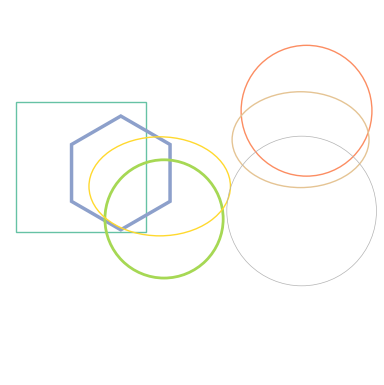[{"shape": "square", "thickness": 1, "radius": 0.85, "center": [0.211, 0.566]}, {"shape": "circle", "thickness": 1, "radius": 0.85, "center": [0.796, 0.712]}, {"shape": "hexagon", "thickness": 2.5, "radius": 0.74, "center": [0.314, 0.551]}, {"shape": "circle", "thickness": 2, "radius": 0.77, "center": [0.426, 0.431]}, {"shape": "oval", "thickness": 1, "radius": 0.92, "center": [0.415, 0.516]}, {"shape": "oval", "thickness": 1, "radius": 0.89, "center": [0.781, 0.637]}, {"shape": "circle", "thickness": 0.5, "radius": 0.97, "center": [0.783, 0.452]}]